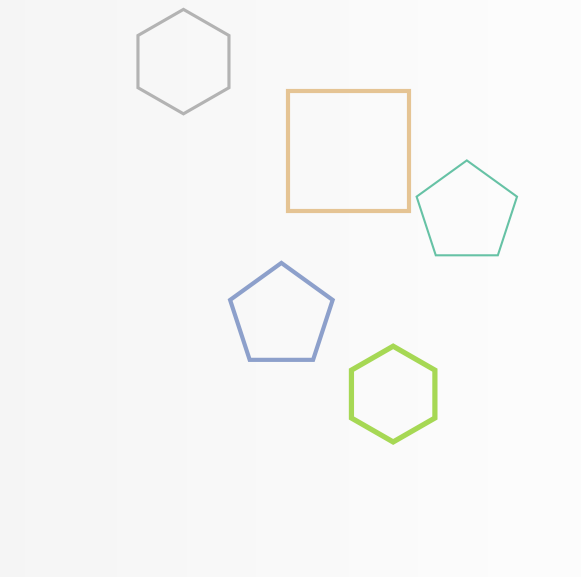[{"shape": "pentagon", "thickness": 1, "radius": 0.45, "center": [0.803, 0.631]}, {"shape": "pentagon", "thickness": 2, "radius": 0.46, "center": [0.484, 0.451]}, {"shape": "hexagon", "thickness": 2.5, "radius": 0.41, "center": [0.676, 0.317]}, {"shape": "square", "thickness": 2, "radius": 0.52, "center": [0.599, 0.737]}, {"shape": "hexagon", "thickness": 1.5, "radius": 0.45, "center": [0.316, 0.892]}]